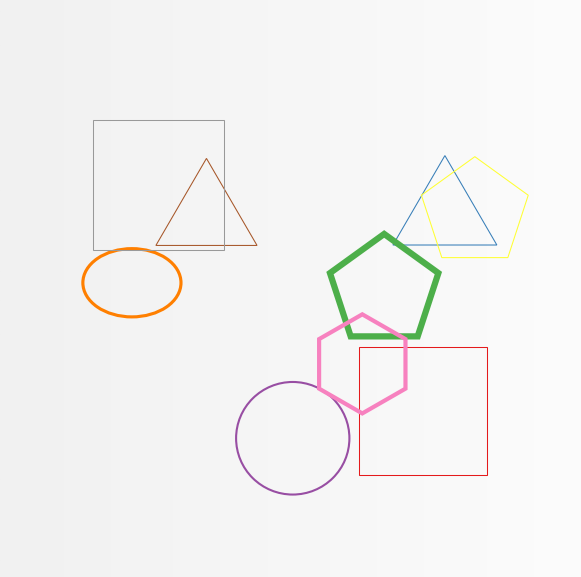[{"shape": "square", "thickness": 0.5, "radius": 0.55, "center": [0.727, 0.288]}, {"shape": "triangle", "thickness": 0.5, "radius": 0.52, "center": [0.765, 0.626]}, {"shape": "pentagon", "thickness": 3, "radius": 0.49, "center": [0.661, 0.496]}, {"shape": "circle", "thickness": 1, "radius": 0.49, "center": [0.504, 0.24]}, {"shape": "oval", "thickness": 1.5, "radius": 0.42, "center": [0.227, 0.509]}, {"shape": "pentagon", "thickness": 0.5, "radius": 0.48, "center": [0.817, 0.631]}, {"shape": "triangle", "thickness": 0.5, "radius": 0.5, "center": [0.355, 0.624]}, {"shape": "hexagon", "thickness": 2, "radius": 0.43, "center": [0.623, 0.369]}, {"shape": "square", "thickness": 0.5, "radius": 0.56, "center": [0.273, 0.679]}]